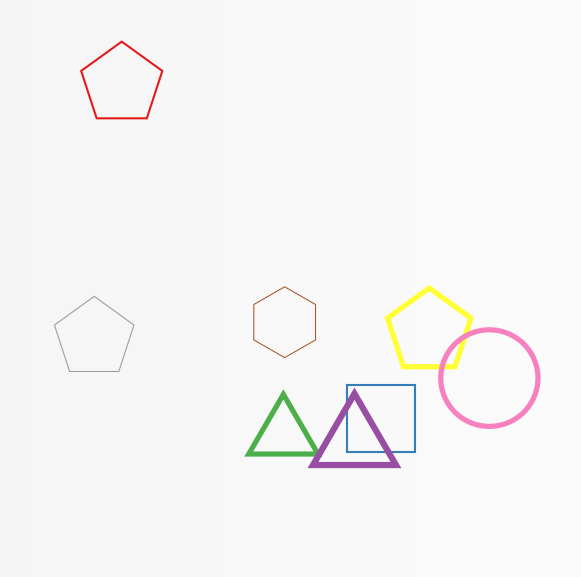[{"shape": "pentagon", "thickness": 1, "radius": 0.37, "center": [0.209, 0.854]}, {"shape": "square", "thickness": 1, "radius": 0.29, "center": [0.656, 0.275]}, {"shape": "triangle", "thickness": 2.5, "radius": 0.34, "center": [0.488, 0.247]}, {"shape": "triangle", "thickness": 3, "radius": 0.41, "center": [0.61, 0.235]}, {"shape": "pentagon", "thickness": 2.5, "radius": 0.38, "center": [0.738, 0.425]}, {"shape": "hexagon", "thickness": 0.5, "radius": 0.31, "center": [0.49, 0.441]}, {"shape": "circle", "thickness": 2.5, "radius": 0.42, "center": [0.842, 0.344]}, {"shape": "pentagon", "thickness": 0.5, "radius": 0.36, "center": [0.162, 0.414]}]